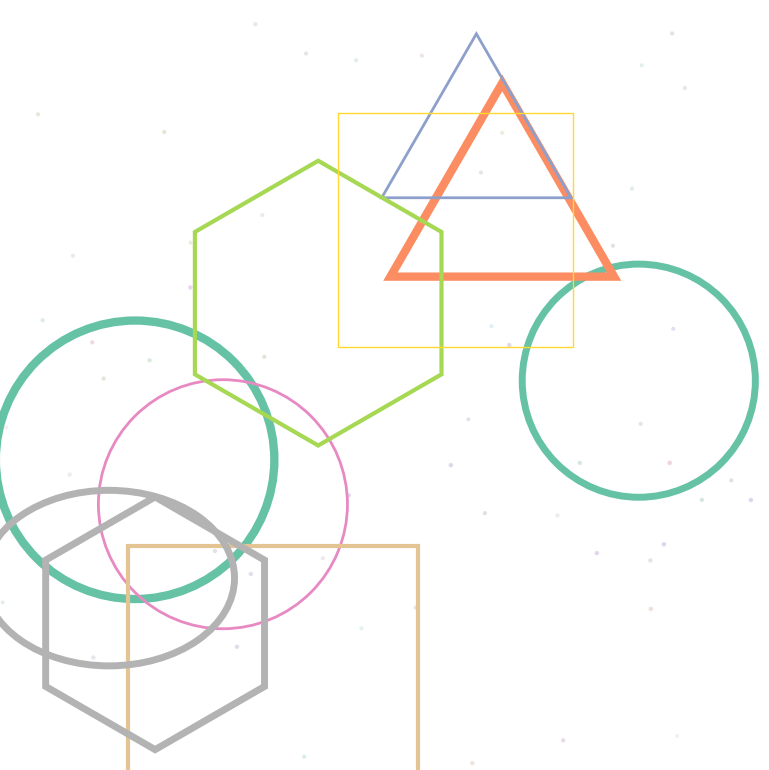[{"shape": "circle", "thickness": 2.5, "radius": 0.76, "center": [0.83, 0.506]}, {"shape": "circle", "thickness": 3, "radius": 0.9, "center": [0.175, 0.403]}, {"shape": "triangle", "thickness": 3, "radius": 0.84, "center": [0.652, 0.725]}, {"shape": "triangle", "thickness": 1, "radius": 0.71, "center": [0.619, 0.814]}, {"shape": "circle", "thickness": 1, "radius": 0.81, "center": [0.29, 0.345]}, {"shape": "hexagon", "thickness": 1.5, "radius": 0.92, "center": [0.413, 0.606]}, {"shape": "square", "thickness": 0.5, "radius": 0.76, "center": [0.592, 0.701]}, {"shape": "square", "thickness": 1.5, "radius": 0.94, "center": [0.355, 0.103]}, {"shape": "oval", "thickness": 2.5, "radius": 0.81, "center": [0.142, 0.249]}, {"shape": "hexagon", "thickness": 2.5, "radius": 0.82, "center": [0.201, 0.191]}]